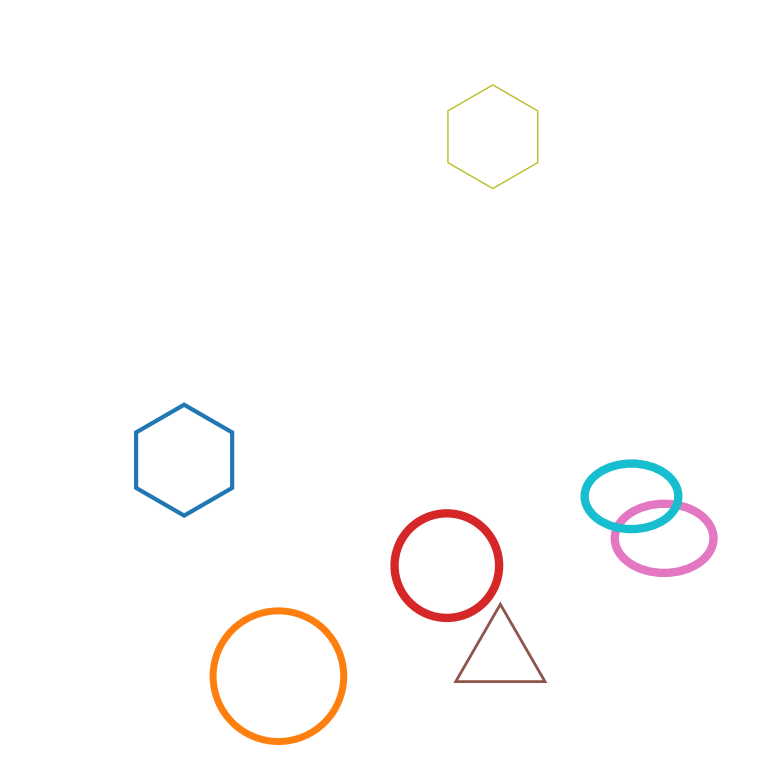[{"shape": "hexagon", "thickness": 1.5, "radius": 0.36, "center": [0.239, 0.402]}, {"shape": "circle", "thickness": 2.5, "radius": 0.42, "center": [0.362, 0.122]}, {"shape": "circle", "thickness": 3, "radius": 0.34, "center": [0.58, 0.265]}, {"shape": "triangle", "thickness": 1, "radius": 0.33, "center": [0.65, 0.148]}, {"shape": "oval", "thickness": 3, "radius": 0.32, "center": [0.863, 0.301]}, {"shape": "hexagon", "thickness": 0.5, "radius": 0.34, "center": [0.64, 0.822]}, {"shape": "oval", "thickness": 3, "radius": 0.3, "center": [0.82, 0.355]}]